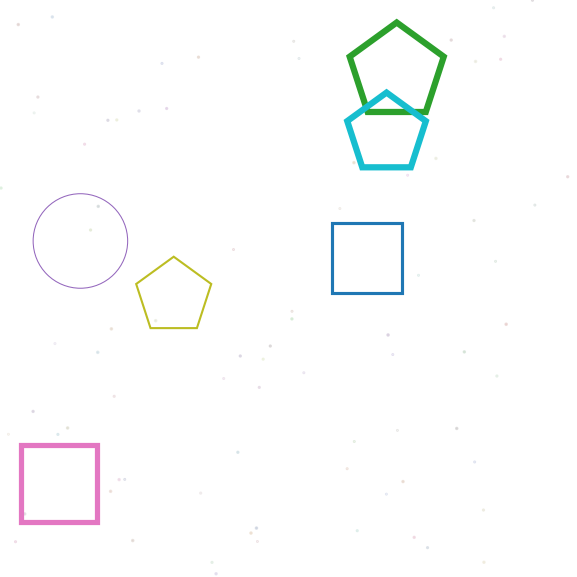[{"shape": "square", "thickness": 1.5, "radius": 0.3, "center": [0.635, 0.553]}, {"shape": "pentagon", "thickness": 3, "radius": 0.43, "center": [0.687, 0.875]}, {"shape": "circle", "thickness": 0.5, "radius": 0.41, "center": [0.139, 0.582]}, {"shape": "square", "thickness": 2.5, "radius": 0.33, "center": [0.102, 0.162]}, {"shape": "pentagon", "thickness": 1, "radius": 0.34, "center": [0.301, 0.486]}, {"shape": "pentagon", "thickness": 3, "radius": 0.36, "center": [0.669, 0.767]}]